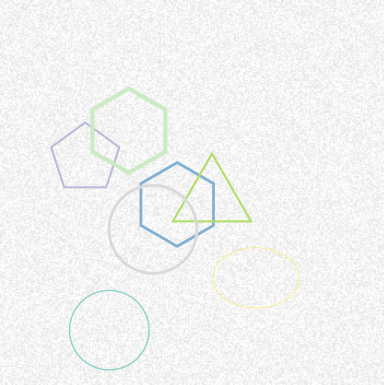[{"shape": "circle", "thickness": 1, "radius": 0.52, "center": [0.284, 0.142]}, {"shape": "pentagon", "thickness": 1.5, "radius": 0.46, "center": [0.221, 0.589]}, {"shape": "hexagon", "thickness": 2, "radius": 0.54, "center": [0.46, 0.469]}, {"shape": "triangle", "thickness": 1.5, "radius": 0.59, "center": [0.551, 0.484]}, {"shape": "circle", "thickness": 2, "radius": 0.57, "center": [0.397, 0.404]}, {"shape": "hexagon", "thickness": 3, "radius": 0.55, "center": [0.335, 0.661]}, {"shape": "oval", "thickness": 0.5, "radius": 0.56, "center": [0.665, 0.278]}]